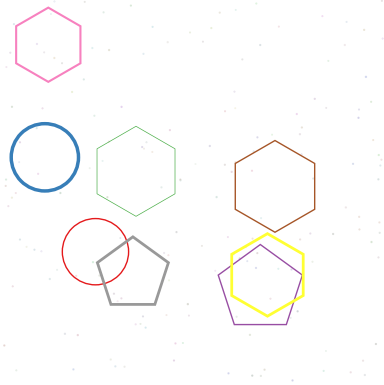[{"shape": "circle", "thickness": 1, "radius": 0.43, "center": [0.248, 0.346]}, {"shape": "circle", "thickness": 2.5, "radius": 0.44, "center": [0.117, 0.591]}, {"shape": "hexagon", "thickness": 0.5, "radius": 0.58, "center": [0.353, 0.555]}, {"shape": "pentagon", "thickness": 1, "radius": 0.57, "center": [0.676, 0.25]}, {"shape": "hexagon", "thickness": 2, "radius": 0.54, "center": [0.695, 0.286]}, {"shape": "hexagon", "thickness": 1, "radius": 0.6, "center": [0.714, 0.516]}, {"shape": "hexagon", "thickness": 1.5, "radius": 0.48, "center": [0.125, 0.884]}, {"shape": "pentagon", "thickness": 2, "radius": 0.49, "center": [0.345, 0.288]}]